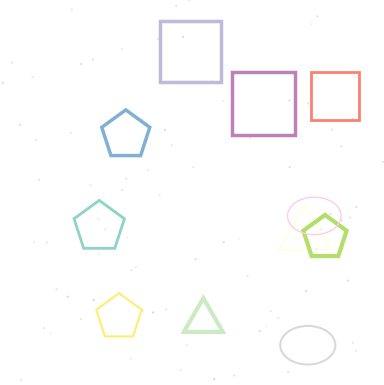[{"shape": "pentagon", "thickness": 2, "radius": 0.34, "center": [0.258, 0.411]}, {"shape": "triangle", "thickness": 0.5, "radius": 0.39, "center": [0.792, 0.39]}, {"shape": "square", "thickness": 2.5, "radius": 0.4, "center": [0.496, 0.866]}, {"shape": "square", "thickness": 2, "radius": 0.31, "center": [0.871, 0.751]}, {"shape": "pentagon", "thickness": 2.5, "radius": 0.33, "center": [0.327, 0.649]}, {"shape": "pentagon", "thickness": 3, "radius": 0.3, "center": [0.844, 0.383]}, {"shape": "oval", "thickness": 1, "radius": 0.35, "center": [0.816, 0.439]}, {"shape": "oval", "thickness": 1.5, "radius": 0.36, "center": [0.799, 0.103]}, {"shape": "square", "thickness": 2.5, "radius": 0.41, "center": [0.684, 0.731]}, {"shape": "triangle", "thickness": 3, "radius": 0.29, "center": [0.528, 0.167]}, {"shape": "pentagon", "thickness": 1.5, "radius": 0.31, "center": [0.309, 0.176]}]